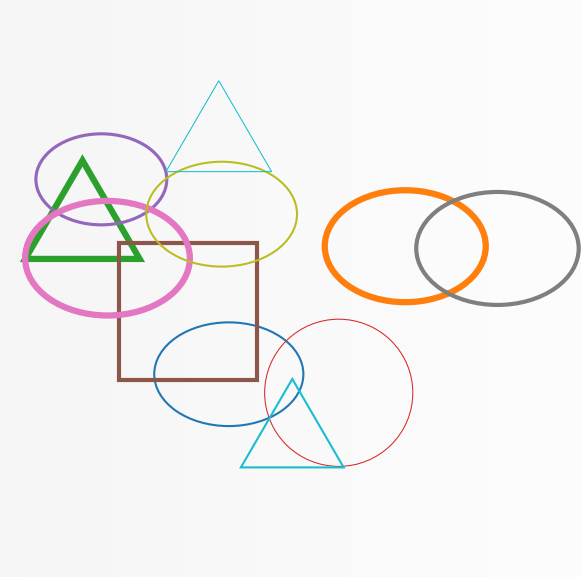[{"shape": "oval", "thickness": 1, "radius": 0.64, "center": [0.394, 0.351]}, {"shape": "oval", "thickness": 3, "radius": 0.69, "center": [0.697, 0.573]}, {"shape": "triangle", "thickness": 3, "radius": 0.57, "center": [0.142, 0.608]}, {"shape": "circle", "thickness": 0.5, "radius": 0.64, "center": [0.583, 0.319]}, {"shape": "oval", "thickness": 1.5, "radius": 0.56, "center": [0.174, 0.689]}, {"shape": "square", "thickness": 2, "radius": 0.59, "center": [0.324, 0.46]}, {"shape": "oval", "thickness": 3, "radius": 0.71, "center": [0.185, 0.552]}, {"shape": "oval", "thickness": 2, "radius": 0.7, "center": [0.856, 0.569]}, {"shape": "oval", "thickness": 1, "radius": 0.65, "center": [0.381, 0.628]}, {"shape": "triangle", "thickness": 1, "radius": 0.51, "center": [0.503, 0.241]}, {"shape": "triangle", "thickness": 0.5, "radius": 0.52, "center": [0.376, 0.754]}]